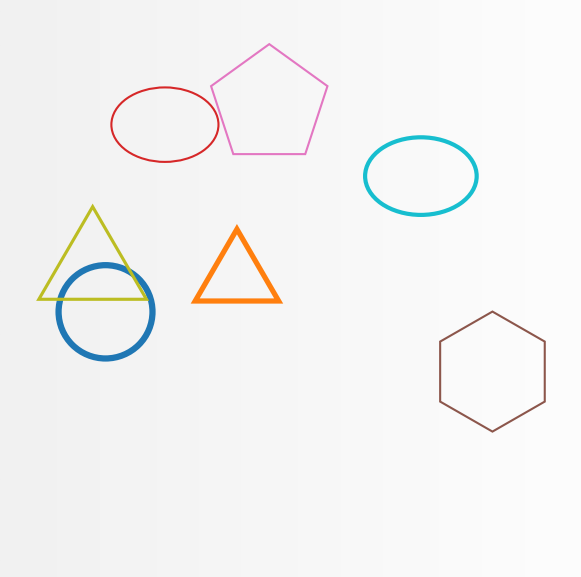[{"shape": "circle", "thickness": 3, "radius": 0.4, "center": [0.182, 0.459]}, {"shape": "triangle", "thickness": 2.5, "radius": 0.41, "center": [0.408, 0.519]}, {"shape": "oval", "thickness": 1, "radius": 0.46, "center": [0.284, 0.783]}, {"shape": "hexagon", "thickness": 1, "radius": 0.52, "center": [0.847, 0.356]}, {"shape": "pentagon", "thickness": 1, "radius": 0.53, "center": [0.463, 0.817]}, {"shape": "triangle", "thickness": 1.5, "radius": 0.53, "center": [0.159, 0.534]}, {"shape": "oval", "thickness": 2, "radius": 0.48, "center": [0.724, 0.694]}]